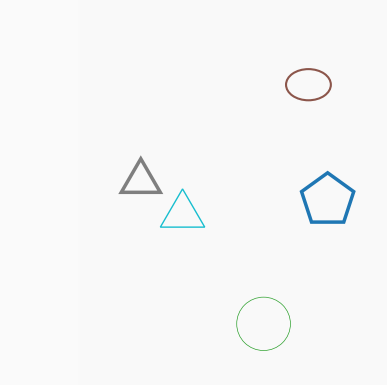[{"shape": "pentagon", "thickness": 2.5, "radius": 0.35, "center": [0.846, 0.48]}, {"shape": "circle", "thickness": 0.5, "radius": 0.35, "center": [0.68, 0.159]}, {"shape": "oval", "thickness": 1.5, "radius": 0.29, "center": [0.796, 0.78]}, {"shape": "triangle", "thickness": 2.5, "radius": 0.29, "center": [0.363, 0.53]}, {"shape": "triangle", "thickness": 1, "radius": 0.33, "center": [0.471, 0.443]}]